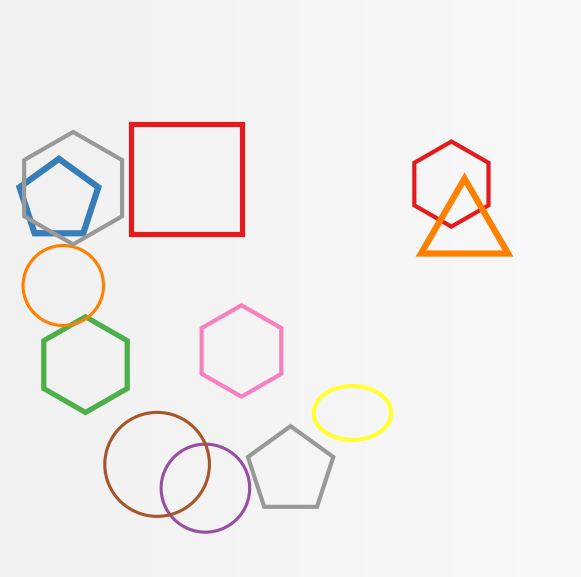[{"shape": "square", "thickness": 2.5, "radius": 0.48, "center": [0.32, 0.69]}, {"shape": "hexagon", "thickness": 2, "radius": 0.37, "center": [0.777, 0.68]}, {"shape": "pentagon", "thickness": 3, "radius": 0.36, "center": [0.101, 0.653]}, {"shape": "hexagon", "thickness": 2.5, "radius": 0.41, "center": [0.147, 0.368]}, {"shape": "circle", "thickness": 1.5, "radius": 0.38, "center": [0.353, 0.154]}, {"shape": "triangle", "thickness": 3, "radius": 0.43, "center": [0.799, 0.603]}, {"shape": "circle", "thickness": 1.5, "radius": 0.35, "center": [0.109, 0.505]}, {"shape": "oval", "thickness": 2, "radius": 0.33, "center": [0.606, 0.284]}, {"shape": "circle", "thickness": 1.5, "radius": 0.45, "center": [0.27, 0.195]}, {"shape": "hexagon", "thickness": 2, "radius": 0.4, "center": [0.415, 0.391]}, {"shape": "pentagon", "thickness": 2, "radius": 0.39, "center": [0.5, 0.184]}, {"shape": "hexagon", "thickness": 2, "radius": 0.49, "center": [0.126, 0.673]}]